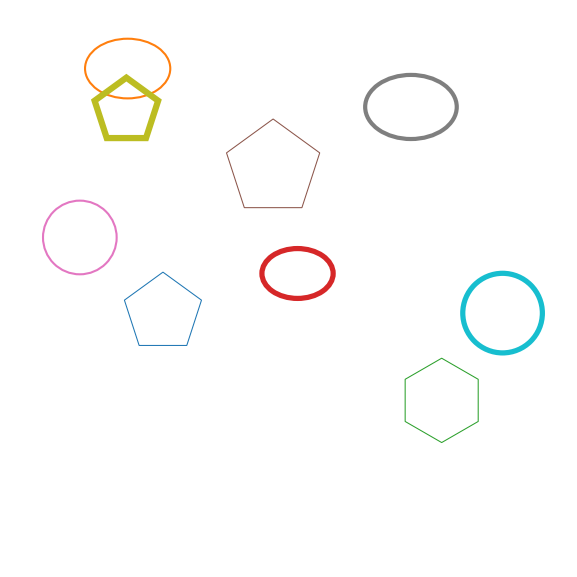[{"shape": "pentagon", "thickness": 0.5, "radius": 0.35, "center": [0.282, 0.458]}, {"shape": "oval", "thickness": 1, "radius": 0.37, "center": [0.221, 0.88]}, {"shape": "hexagon", "thickness": 0.5, "radius": 0.37, "center": [0.765, 0.306]}, {"shape": "oval", "thickness": 2.5, "radius": 0.31, "center": [0.515, 0.526]}, {"shape": "pentagon", "thickness": 0.5, "radius": 0.42, "center": [0.473, 0.708]}, {"shape": "circle", "thickness": 1, "radius": 0.32, "center": [0.138, 0.588]}, {"shape": "oval", "thickness": 2, "radius": 0.4, "center": [0.712, 0.814]}, {"shape": "pentagon", "thickness": 3, "radius": 0.29, "center": [0.219, 0.807]}, {"shape": "circle", "thickness": 2.5, "radius": 0.34, "center": [0.87, 0.457]}]